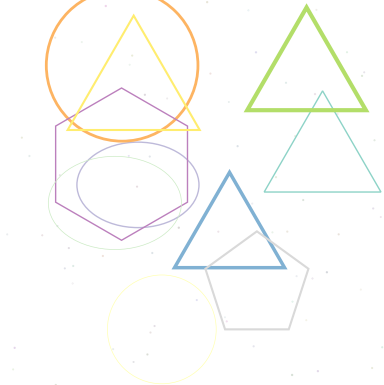[{"shape": "triangle", "thickness": 1, "radius": 0.88, "center": [0.838, 0.589]}, {"shape": "circle", "thickness": 0.5, "radius": 0.71, "center": [0.42, 0.144]}, {"shape": "oval", "thickness": 1, "radius": 0.79, "center": [0.358, 0.52]}, {"shape": "triangle", "thickness": 2.5, "radius": 0.83, "center": [0.596, 0.387]}, {"shape": "circle", "thickness": 2, "radius": 0.98, "center": [0.317, 0.83]}, {"shape": "triangle", "thickness": 3, "radius": 0.89, "center": [0.796, 0.803]}, {"shape": "pentagon", "thickness": 1.5, "radius": 0.7, "center": [0.667, 0.258]}, {"shape": "hexagon", "thickness": 1, "radius": 0.99, "center": [0.316, 0.574]}, {"shape": "oval", "thickness": 0.5, "radius": 0.86, "center": [0.298, 0.473]}, {"shape": "triangle", "thickness": 1.5, "radius": 0.99, "center": [0.347, 0.761]}]